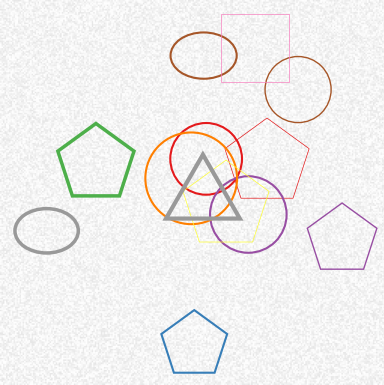[{"shape": "pentagon", "thickness": 0.5, "radius": 0.58, "center": [0.693, 0.578]}, {"shape": "circle", "thickness": 1.5, "radius": 0.47, "center": [0.535, 0.587]}, {"shape": "pentagon", "thickness": 1.5, "radius": 0.45, "center": [0.505, 0.105]}, {"shape": "pentagon", "thickness": 2.5, "radius": 0.52, "center": [0.249, 0.575]}, {"shape": "circle", "thickness": 1.5, "radius": 0.5, "center": [0.645, 0.443]}, {"shape": "pentagon", "thickness": 1, "radius": 0.48, "center": [0.889, 0.378]}, {"shape": "circle", "thickness": 1.5, "radius": 0.6, "center": [0.497, 0.537]}, {"shape": "pentagon", "thickness": 0.5, "radius": 0.59, "center": [0.587, 0.466]}, {"shape": "circle", "thickness": 1, "radius": 0.43, "center": [0.774, 0.767]}, {"shape": "oval", "thickness": 1.5, "radius": 0.43, "center": [0.529, 0.856]}, {"shape": "square", "thickness": 0.5, "radius": 0.44, "center": [0.662, 0.876]}, {"shape": "triangle", "thickness": 3, "radius": 0.55, "center": [0.527, 0.488]}, {"shape": "oval", "thickness": 2.5, "radius": 0.41, "center": [0.121, 0.401]}]